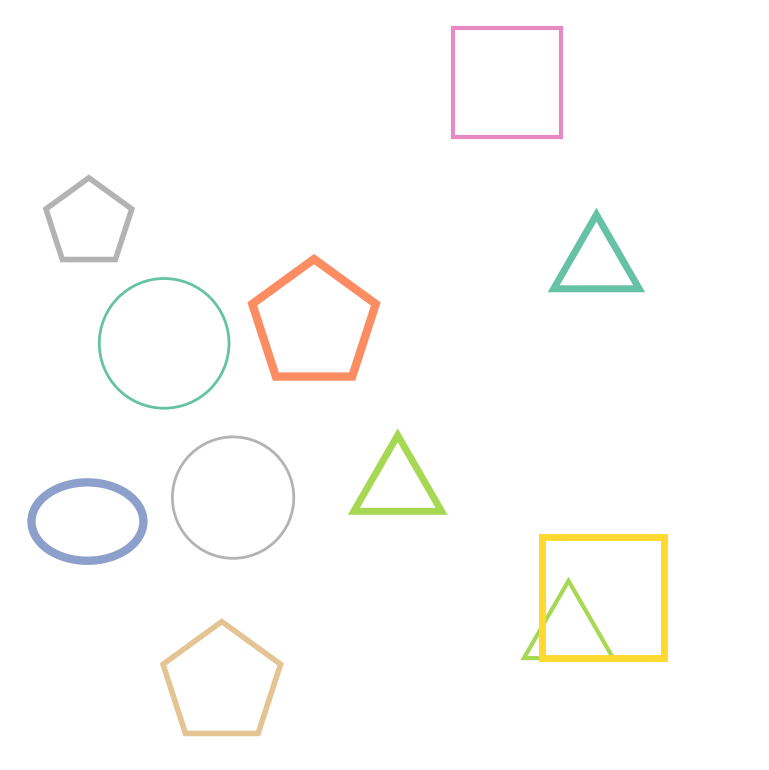[{"shape": "triangle", "thickness": 2.5, "radius": 0.32, "center": [0.775, 0.657]}, {"shape": "circle", "thickness": 1, "radius": 0.42, "center": [0.213, 0.554]}, {"shape": "pentagon", "thickness": 3, "radius": 0.42, "center": [0.408, 0.579]}, {"shape": "oval", "thickness": 3, "radius": 0.36, "center": [0.114, 0.323]}, {"shape": "square", "thickness": 1.5, "radius": 0.35, "center": [0.659, 0.893]}, {"shape": "triangle", "thickness": 1.5, "radius": 0.33, "center": [0.738, 0.179]}, {"shape": "triangle", "thickness": 2.5, "radius": 0.33, "center": [0.516, 0.369]}, {"shape": "square", "thickness": 2.5, "radius": 0.39, "center": [0.783, 0.224]}, {"shape": "pentagon", "thickness": 2, "radius": 0.4, "center": [0.288, 0.112]}, {"shape": "pentagon", "thickness": 2, "radius": 0.29, "center": [0.115, 0.71]}, {"shape": "circle", "thickness": 1, "radius": 0.39, "center": [0.303, 0.354]}]